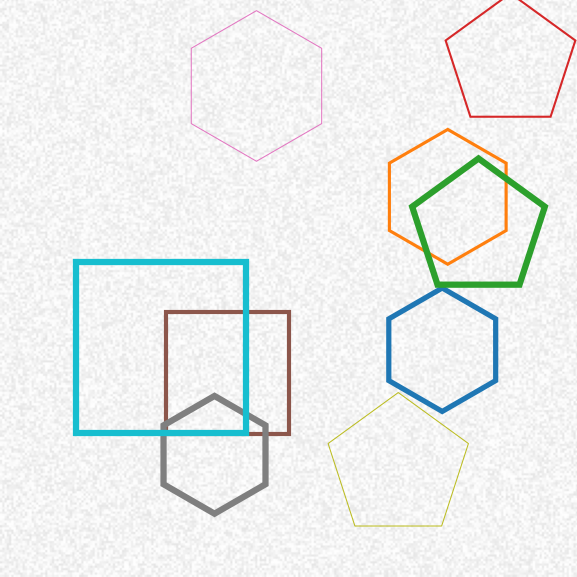[{"shape": "hexagon", "thickness": 2.5, "radius": 0.53, "center": [0.766, 0.394]}, {"shape": "hexagon", "thickness": 1.5, "radius": 0.58, "center": [0.775, 0.658]}, {"shape": "pentagon", "thickness": 3, "radius": 0.6, "center": [0.829, 0.604]}, {"shape": "pentagon", "thickness": 1, "radius": 0.59, "center": [0.884, 0.893]}, {"shape": "square", "thickness": 2, "radius": 0.53, "center": [0.394, 0.353]}, {"shape": "hexagon", "thickness": 0.5, "radius": 0.65, "center": [0.444, 0.85]}, {"shape": "hexagon", "thickness": 3, "radius": 0.51, "center": [0.371, 0.212]}, {"shape": "pentagon", "thickness": 0.5, "radius": 0.64, "center": [0.69, 0.192]}, {"shape": "square", "thickness": 3, "radius": 0.74, "center": [0.278, 0.397]}]